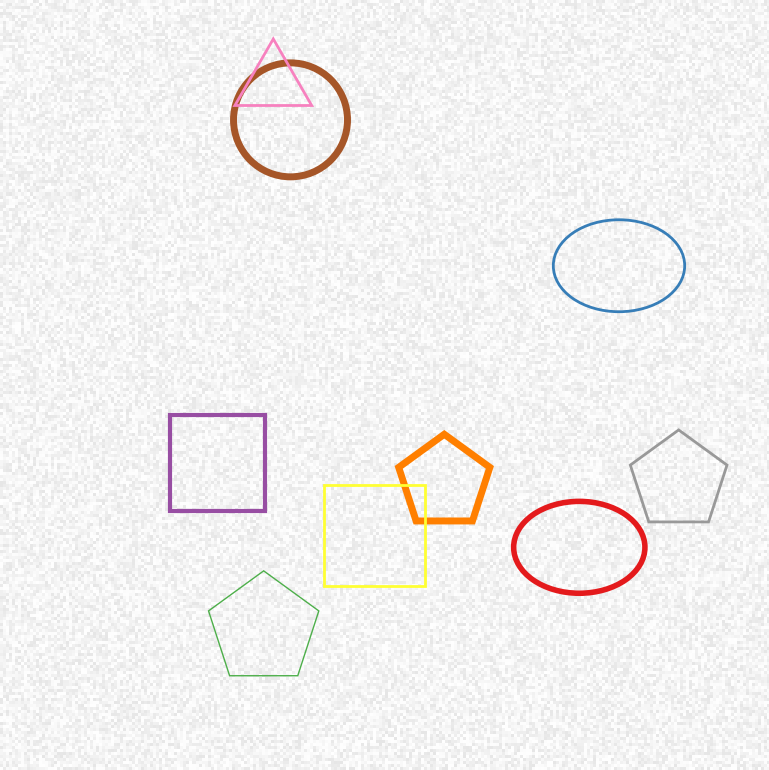[{"shape": "oval", "thickness": 2, "radius": 0.43, "center": [0.752, 0.289]}, {"shape": "oval", "thickness": 1, "radius": 0.43, "center": [0.804, 0.655]}, {"shape": "pentagon", "thickness": 0.5, "radius": 0.38, "center": [0.342, 0.183]}, {"shape": "square", "thickness": 1.5, "radius": 0.31, "center": [0.282, 0.399]}, {"shape": "pentagon", "thickness": 2.5, "radius": 0.31, "center": [0.577, 0.374]}, {"shape": "square", "thickness": 1, "radius": 0.33, "center": [0.486, 0.304]}, {"shape": "circle", "thickness": 2.5, "radius": 0.37, "center": [0.377, 0.844]}, {"shape": "triangle", "thickness": 1, "radius": 0.29, "center": [0.355, 0.892]}, {"shape": "pentagon", "thickness": 1, "radius": 0.33, "center": [0.881, 0.376]}]